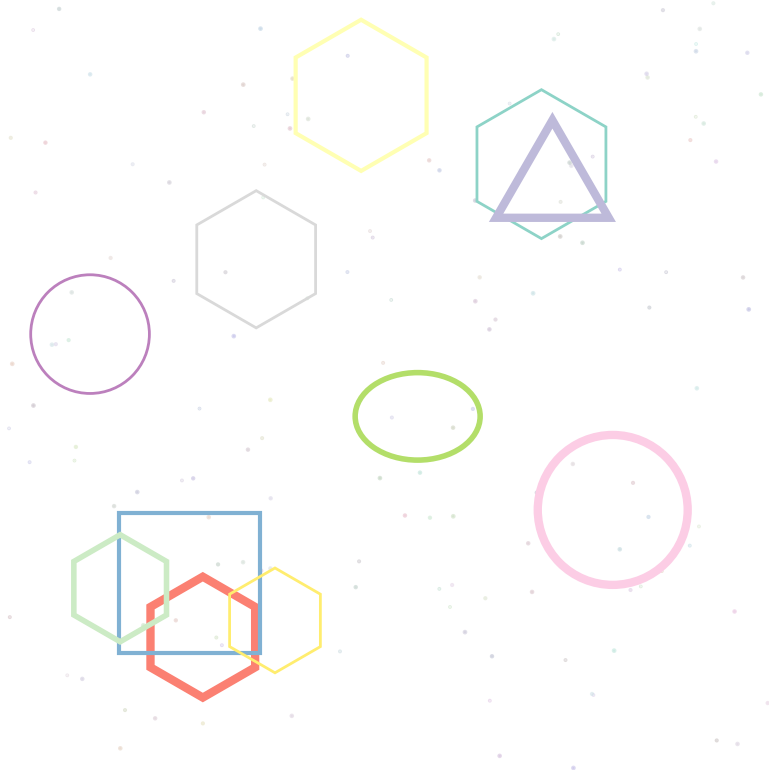[{"shape": "hexagon", "thickness": 1, "radius": 0.48, "center": [0.703, 0.787]}, {"shape": "hexagon", "thickness": 1.5, "radius": 0.49, "center": [0.469, 0.876]}, {"shape": "triangle", "thickness": 3, "radius": 0.42, "center": [0.717, 0.759]}, {"shape": "hexagon", "thickness": 3, "radius": 0.39, "center": [0.263, 0.173]}, {"shape": "square", "thickness": 1.5, "radius": 0.45, "center": [0.246, 0.243]}, {"shape": "oval", "thickness": 2, "radius": 0.41, "center": [0.542, 0.459]}, {"shape": "circle", "thickness": 3, "radius": 0.49, "center": [0.796, 0.338]}, {"shape": "hexagon", "thickness": 1, "radius": 0.45, "center": [0.333, 0.663]}, {"shape": "circle", "thickness": 1, "radius": 0.39, "center": [0.117, 0.566]}, {"shape": "hexagon", "thickness": 2, "radius": 0.35, "center": [0.156, 0.236]}, {"shape": "hexagon", "thickness": 1, "radius": 0.34, "center": [0.357, 0.194]}]